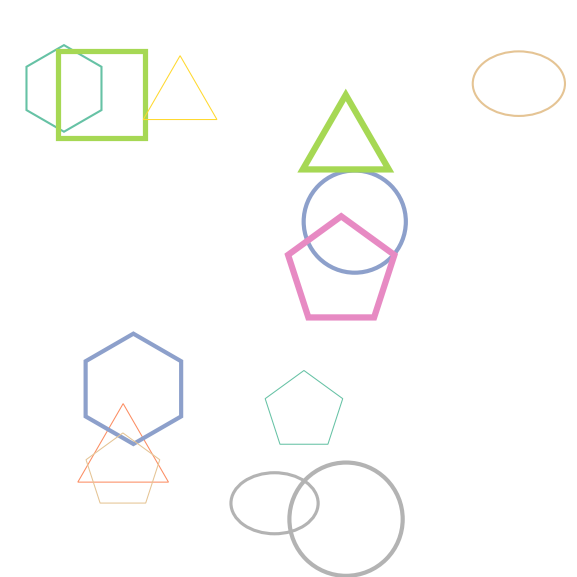[{"shape": "hexagon", "thickness": 1, "radius": 0.37, "center": [0.111, 0.846]}, {"shape": "pentagon", "thickness": 0.5, "radius": 0.35, "center": [0.526, 0.287]}, {"shape": "triangle", "thickness": 0.5, "radius": 0.45, "center": [0.213, 0.21]}, {"shape": "hexagon", "thickness": 2, "radius": 0.48, "center": [0.231, 0.326]}, {"shape": "circle", "thickness": 2, "radius": 0.44, "center": [0.614, 0.615]}, {"shape": "pentagon", "thickness": 3, "radius": 0.48, "center": [0.591, 0.528]}, {"shape": "triangle", "thickness": 3, "radius": 0.43, "center": [0.599, 0.749]}, {"shape": "square", "thickness": 2.5, "radius": 0.38, "center": [0.176, 0.836]}, {"shape": "triangle", "thickness": 0.5, "radius": 0.37, "center": [0.312, 0.829]}, {"shape": "pentagon", "thickness": 0.5, "radius": 0.34, "center": [0.213, 0.182]}, {"shape": "oval", "thickness": 1, "radius": 0.4, "center": [0.898, 0.854]}, {"shape": "circle", "thickness": 2, "radius": 0.49, "center": [0.599, 0.1]}, {"shape": "oval", "thickness": 1.5, "radius": 0.38, "center": [0.475, 0.128]}]